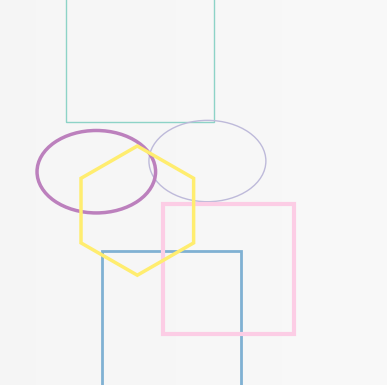[{"shape": "square", "thickness": 1, "radius": 0.96, "center": [0.361, 0.875]}, {"shape": "oval", "thickness": 1, "radius": 0.75, "center": [0.535, 0.582]}, {"shape": "square", "thickness": 2, "radius": 0.9, "center": [0.442, 0.169]}, {"shape": "square", "thickness": 3, "radius": 0.84, "center": [0.589, 0.301]}, {"shape": "oval", "thickness": 2.5, "radius": 0.76, "center": [0.249, 0.554]}, {"shape": "hexagon", "thickness": 2.5, "radius": 0.84, "center": [0.354, 0.453]}]